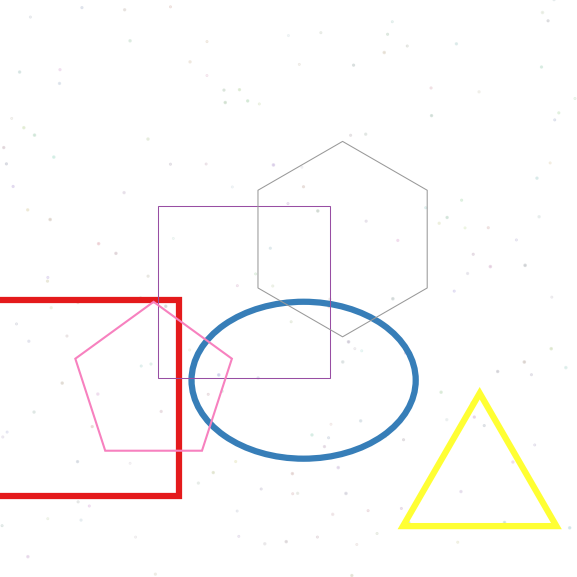[{"shape": "square", "thickness": 3, "radius": 0.85, "center": [0.139, 0.31]}, {"shape": "oval", "thickness": 3, "radius": 0.97, "center": [0.526, 0.341]}, {"shape": "square", "thickness": 0.5, "radius": 0.74, "center": [0.423, 0.494]}, {"shape": "triangle", "thickness": 3, "radius": 0.77, "center": [0.831, 0.165]}, {"shape": "pentagon", "thickness": 1, "radius": 0.71, "center": [0.266, 0.334]}, {"shape": "hexagon", "thickness": 0.5, "radius": 0.85, "center": [0.593, 0.585]}]